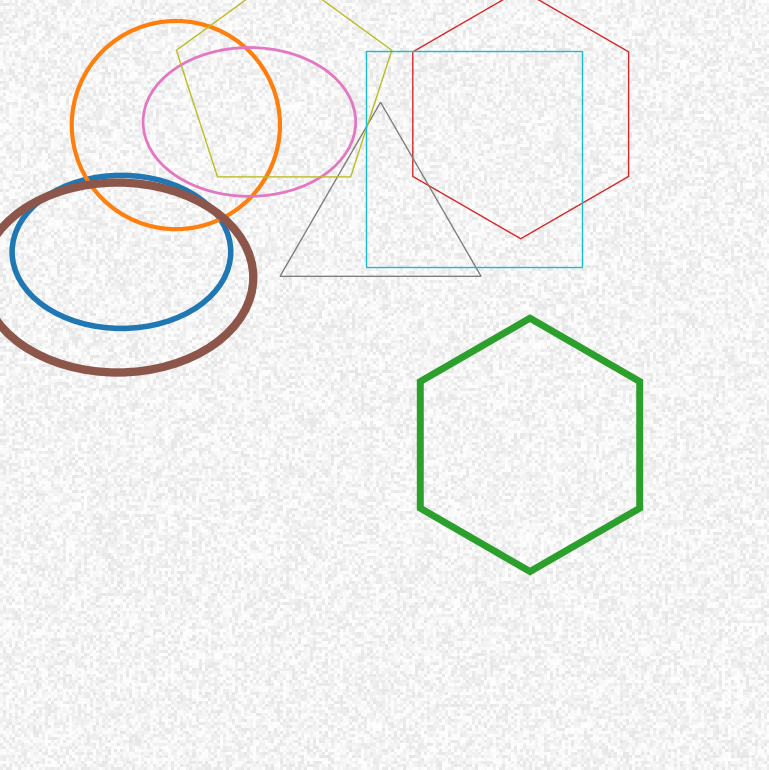[{"shape": "oval", "thickness": 2, "radius": 0.71, "center": [0.158, 0.673]}, {"shape": "circle", "thickness": 1.5, "radius": 0.68, "center": [0.228, 0.838]}, {"shape": "hexagon", "thickness": 2.5, "radius": 0.82, "center": [0.688, 0.422]}, {"shape": "hexagon", "thickness": 0.5, "radius": 0.81, "center": [0.676, 0.852]}, {"shape": "oval", "thickness": 3, "radius": 0.88, "center": [0.153, 0.64]}, {"shape": "oval", "thickness": 1, "radius": 0.69, "center": [0.324, 0.842]}, {"shape": "triangle", "thickness": 0.5, "radius": 0.75, "center": [0.494, 0.717]}, {"shape": "pentagon", "thickness": 0.5, "radius": 0.74, "center": [0.369, 0.889]}, {"shape": "square", "thickness": 0.5, "radius": 0.7, "center": [0.616, 0.793]}]